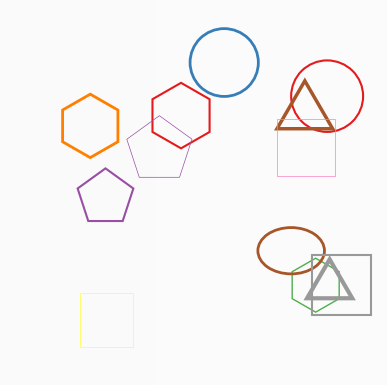[{"shape": "circle", "thickness": 1.5, "radius": 0.46, "center": [0.844, 0.75]}, {"shape": "hexagon", "thickness": 1.5, "radius": 0.43, "center": [0.467, 0.7]}, {"shape": "circle", "thickness": 2, "radius": 0.44, "center": [0.579, 0.838]}, {"shape": "hexagon", "thickness": 1, "radius": 0.35, "center": [0.815, 0.259]}, {"shape": "pentagon", "thickness": 0.5, "radius": 0.44, "center": [0.411, 0.611]}, {"shape": "pentagon", "thickness": 1.5, "radius": 0.38, "center": [0.272, 0.487]}, {"shape": "hexagon", "thickness": 2, "radius": 0.41, "center": [0.233, 0.673]}, {"shape": "square", "thickness": 0.5, "radius": 0.35, "center": [0.275, 0.169]}, {"shape": "triangle", "thickness": 2.5, "radius": 0.41, "center": [0.787, 0.707]}, {"shape": "oval", "thickness": 2, "radius": 0.43, "center": [0.751, 0.349]}, {"shape": "square", "thickness": 0.5, "radius": 0.37, "center": [0.79, 0.617]}, {"shape": "square", "thickness": 1.5, "radius": 0.38, "center": [0.881, 0.26]}, {"shape": "triangle", "thickness": 3, "radius": 0.34, "center": [0.851, 0.259]}]